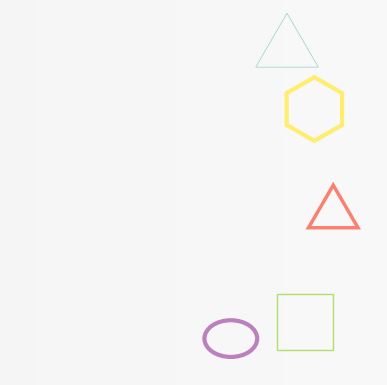[{"shape": "triangle", "thickness": 0.5, "radius": 0.47, "center": [0.741, 0.872]}, {"shape": "triangle", "thickness": 2.5, "radius": 0.37, "center": [0.86, 0.445]}, {"shape": "square", "thickness": 1, "radius": 0.36, "center": [0.787, 0.163]}, {"shape": "oval", "thickness": 3, "radius": 0.34, "center": [0.596, 0.121]}, {"shape": "hexagon", "thickness": 3, "radius": 0.41, "center": [0.811, 0.717]}]